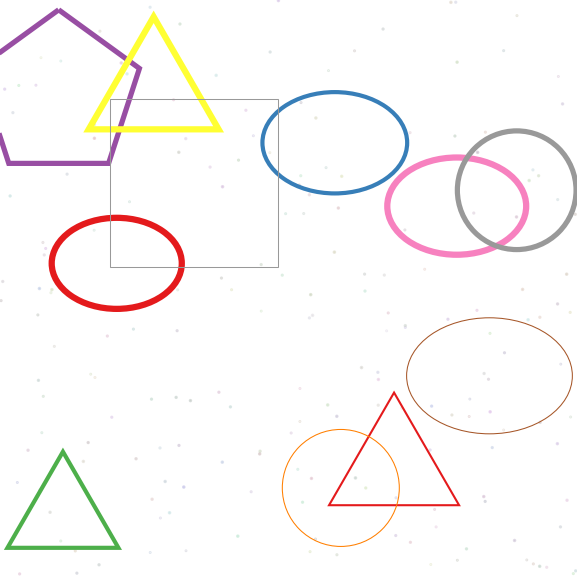[{"shape": "triangle", "thickness": 1, "radius": 0.65, "center": [0.682, 0.189]}, {"shape": "oval", "thickness": 3, "radius": 0.56, "center": [0.202, 0.543]}, {"shape": "oval", "thickness": 2, "radius": 0.63, "center": [0.58, 0.752]}, {"shape": "triangle", "thickness": 2, "radius": 0.55, "center": [0.109, 0.106]}, {"shape": "pentagon", "thickness": 2.5, "radius": 0.74, "center": [0.102, 0.835]}, {"shape": "circle", "thickness": 0.5, "radius": 0.51, "center": [0.59, 0.154]}, {"shape": "triangle", "thickness": 3, "radius": 0.65, "center": [0.266, 0.84]}, {"shape": "oval", "thickness": 0.5, "radius": 0.72, "center": [0.848, 0.348]}, {"shape": "oval", "thickness": 3, "radius": 0.6, "center": [0.791, 0.642]}, {"shape": "square", "thickness": 0.5, "radius": 0.73, "center": [0.336, 0.682]}, {"shape": "circle", "thickness": 2.5, "radius": 0.51, "center": [0.895, 0.67]}]